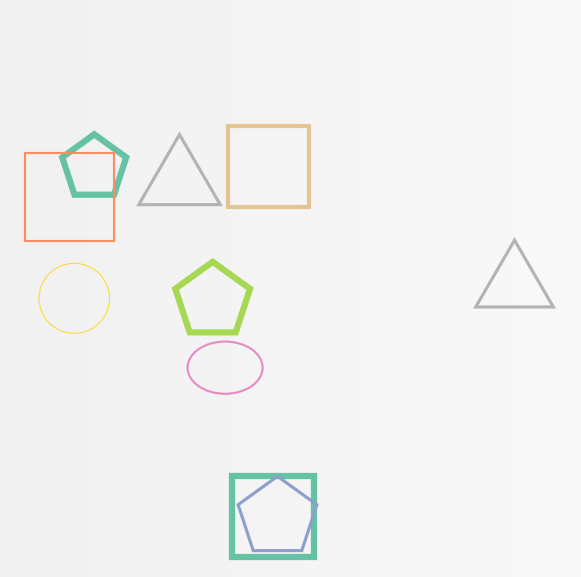[{"shape": "square", "thickness": 3, "radius": 0.35, "center": [0.469, 0.105]}, {"shape": "pentagon", "thickness": 3, "radius": 0.29, "center": [0.162, 0.709]}, {"shape": "square", "thickness": 1, "radius": 0.38, "center": [0.12, 0.658]}, {"shape": "pentagon", "thickness": 1.5, "radius": 0.36, "center": [0.477, 0.103]}, {"shape": "oval", "thickness": 1, "radius": 0.32, "center": [0.387, 0.362]}, {"shape": "pentagon", "thickness": 3, "radius": 0.34, "center": [0.366, 0.478]}, {"shape": "circle", "thickness": 0.5, "radius": 0.3, "center": [0.128, 0.483]}, {"shape": "square", "thickness": 2, "radius": 0.35, "center": [0.462, 0.711]}, {"shape": "triangle", "thickness": 1.5, "radius": 0.39, "center": [0.885, 0.506]}, {"shape": "triangle", "thickness": 1.5, "radius": 0.4, "center": [0.309, 0.685]}]